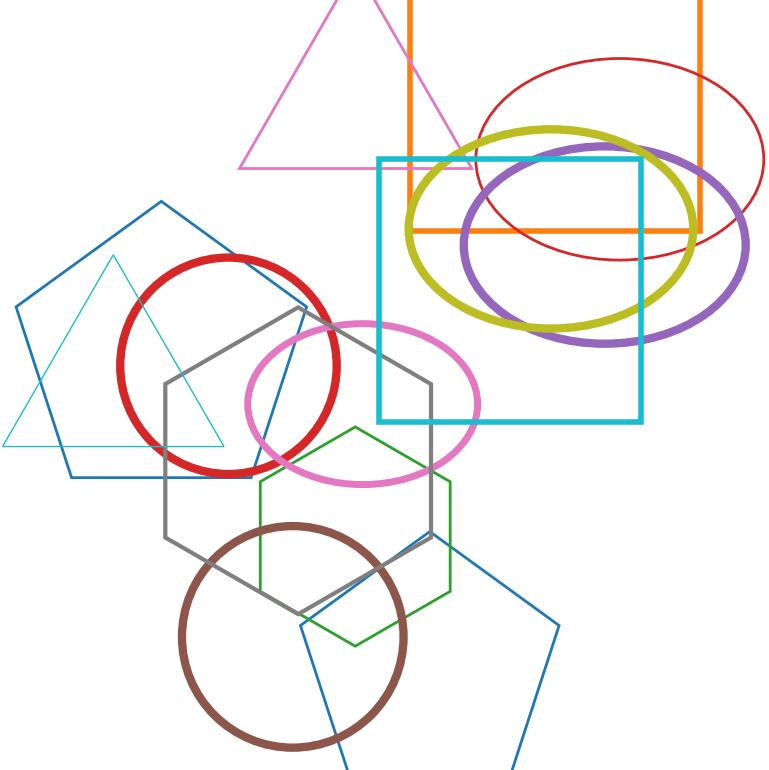[{"shape": "pentagon", "thickness": 1, "radius": 0.88, "center": [0.558, 0.133]}, {"shape": "pentagon", "thickness": 1, "radius": 0.99, "center": [0.21, 0.54]}, {"shape": "square", "thickness": 2, "radius": 0.94, "center": [0.721, 0.888]}, {"shape": "hexagon", "thickness": 1, "radius": 0.71, "center": [0.461, 0.303]}, {"shape": "oval", "thickness": 1, "radius": 0.93, "center": [0.805, 0.793]}, {"shape": "circle", "thickness": 3, "radius": 0.7, "center": [0.297, 0.525]}, {"shape": "oval", "thickness": 3, "radius": 0.92, "center": [0.785, 0.682]}, {"shape": "circle", "thickness": 3, "radius": 0.72, "center": [0.38, 0.173]}, {"shape": "oval", "thickness": 2.5, "radius": 0.75, "center": [0.471, 0.475]}, {"shape": "triangle", "thickness": 1, "radius": 0.87, "center": [0.462, 0.868]}, {"shape": "hexagon", "thickness": 1.5, "radius": 1.0, "center": [0.387, 0.402]}, {"shape": "oval", "thickness": 3, "radius": 0.92, "center": [0.716, 0.703]}, {"shape": "square", "thickness": 2, "radius": 0.85, "center": [0.662, 0.623]}, {"shape": "triangle", "thickness": 0.5, "radius": 0.83, "center": [0.147, 0.503]}]